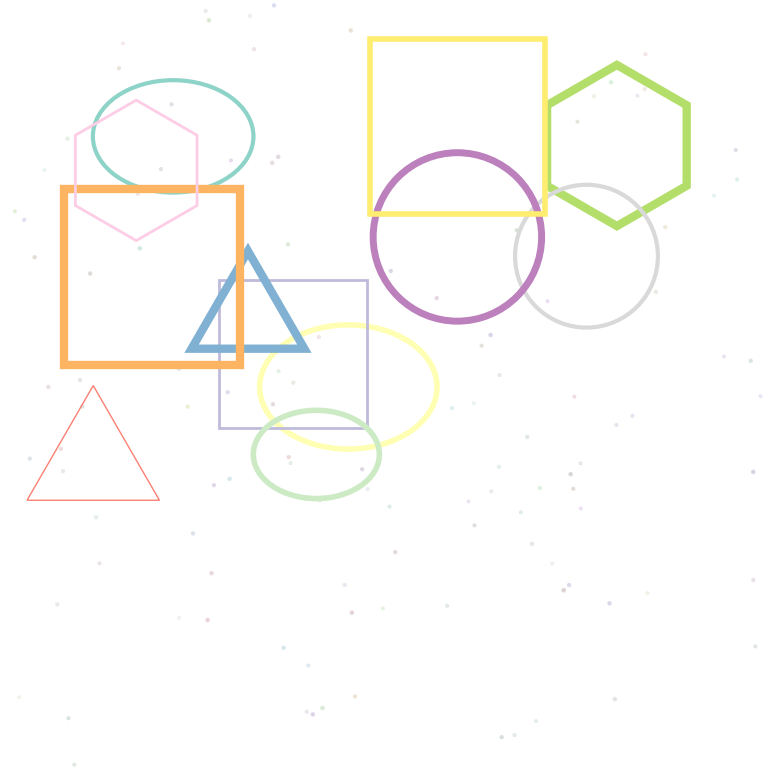[{"shape": "oval", "thickness": 1.5, "radius": 0.52, "center": [0.225, 0.823]}, {"shape": "oval", "thickness": 2, "radius": 0.58, "center": [0.452, 0.497]}, {"shape": "square", "thickness": 1, "radius": 0.48, "center": [0.38, 0.541]}, {"shape": "triangle", "thickness": 0.5, "radius": 0.5, "center": [0.121, 0.4]}, {"shape": "triangle", "thickness": 3, "radius": 0.42, "center": [0.322, 0.589]}, {"shape": "square", "thickness": 3, "radius": 0.57, "center": [0.197, 0.64]}, {"shape": "hexagon", "thickness": 3, "radius": 0.52, "center": [0.801, 0.811]}, {"shape": "hexagon", "thickness": 1, "radius": 0.46, "center": [0.177, 0.779]}, {"shape": "circle", "thickness": 1.5, "radius": 0.46, "center": [0.762, 0.667]}, {"shape": "circle", "thickness": 2.5, "radius": 0.55, "center": [0.594, 0.692]}, {"shape": "oval", "thickness": 2, "radius": 0.41, "center": [0.411, 0.41]}, {"shape": "square", "thickness": 2, "radius": 0.57, "center": [0.594, 0.835]}]